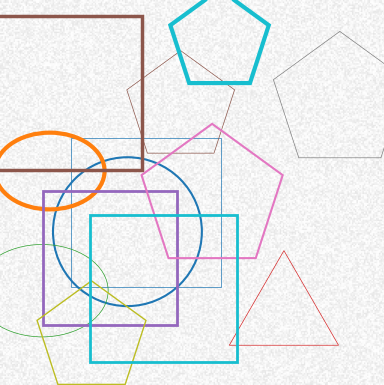[{"shape": "square", "thickness": 0.5, "radius": 0.97, "center": [0.379, 0.448]}, {"shape": "circle", "thickness": 1.5, "radius": 0.97, "center": [0.331, 0.398]}, {"shape": "oval", "thickness": 3, "radius": 0.71, "center": [0.129, 0.556]}, {"shape": "oval", "thickness": 0.5, "radius": 0.86, "center": [0.109, 0.245]}, {"shape": "triangle", "thickness": 0.5, "radius": 0.82, "center": [0.737, 0.185]}, {"shape": "square", "thickness": 2, "radius": 0.87, "center": [0.287, 0.33]}, {"shape": "pentagon", "thickness": 0.5, "radius": 0.74, "center": [0.469, 0.721]}, {"shape": "square", "thickness": 2.5, "radius": 1.0, "center": [0.169, 0.757]}, {"shape": "pentagon", "thickness": 1.5, "radius": 0.96, "center": [0.551, 0.485]}, {"shape": "pentagon", "thickness": 0.5, "radius": 0.91, "center": [0.883, 0.737]}, {"shape": "pentagon", "thickness": 1, "radius": 0.74, "center": [0.238, 0.122]}, {"shape": "square", "thickness": 2, "radius": 0.95, "center": [0.426, 0.252]}, {"shape": "pentagon", "thickness": 3, "radius": 0.67, "center": [0.57, 0.893]}]